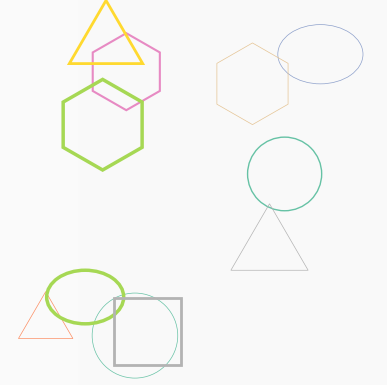[{"shape": "circle", "thickness": 0.5, "radius": 0.55, "center": [0.348, 0.128]}, {"shape": "circle", "thickness": 1, "radius": 0.48, "center": [0.735, 0.548]}, {"shape": "triangle", "thickness": 0.5, "radius": 0.41, "center": [0.118, 0.161]}, {"shape": "oval", "thickness": 0.5, "radius": 0.55, "center": [0.827, 0.859]}, {"shape": "hexagon", "thickness": 1.5, "radius": 0.5, "center": [0.326, 0.814]}, {"shape": "oval", "thickness": 2.5, "radius": 0.5, "center": [0.22, 0.228]}, {"shape": "hexagon", "thickness": 2.5, "radius": 0.59, "center": [0.265, 0.676]}, {"shape": "triangle", "thickness": 2, "radius": 0.55, "center": [0.274, 0.889]}, {"shape": "hexagon", "thickness": 0.5, "radius": 0.53, "center": [0.652, 0.782]}, {"shape": "square", "thickness": 2, "radius": 0.44, "center": [0.38, 0.138]}, {"shape": "triangle", "thickness": 0.5, "radius": 0.58, "center": [0.696, 0.356]}]